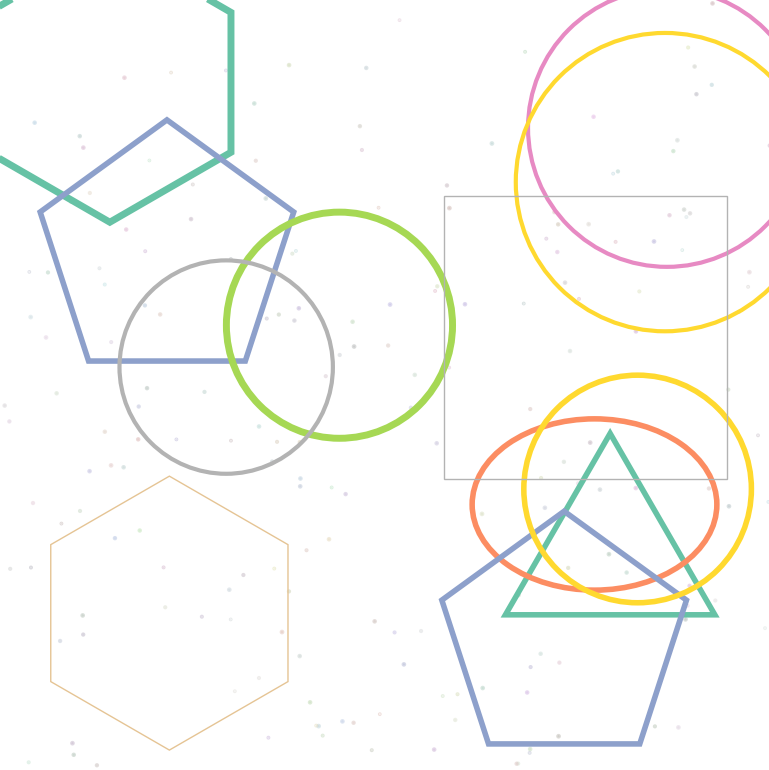[{"shape": "triangle", "thickness": 2, "radius": 0.79, "center": [0.792, 0.28]}, {"shape": "hexagon", "thickness": 2.5, "radius": 0.91, "center": [0.143, 0.893]}, {"shape": "oval", "thickness": 2, "radius": 0.79, "center": [0.772, 0.345]}, {"shape": "pentagon", "thickness": 2, "radius": 0.84, "center": [0.733, 0.169]}, {"shape": "pentagon", "thickness": 2, "radius": 0.87, "center": [0.217, 0.671]}, {"shape": "circle", "thickness": 1.5, "radius": 0.9, "center": [0.866, 0.834]}, {"shape": "circle", "thickness": 2.5, "radius": 0.73, "center": [0.441, 0.578]}, {"shape": "circle", "thickness": 2, "radius": 0.74, "center": [0.828, 0.365]}, {"shape": "circle", "thickness": 1.5, "radius": 0.97, "center": [0.864, 0.763]}, {"shape": "hexagon", "thickness": 0.5, "radius": 0.89, "center": [0.22, 0.204]}, {"shape": "circle", "thickness": 1.5, "radius": 0.69, "center": [0.294, 0.523]}, {"shape": "square", "thickness": 0.5, "radius": 0.92, "center": [0.76, 0.561]}]